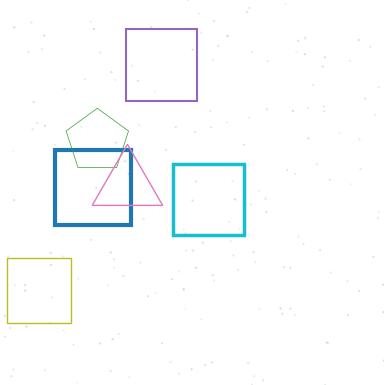[{"shape": "square", "thickness": 3, "radius": 0.49, "center": [0.241, 0.513]}, {"shape": "pentagon", "thickness": 0.5, "radius": 0.43, "center": [0.253, 0.633]}, {"shape": "square", "thickness": 1.5, "radius": 0.46, "center": [0.42, 0.831]}, {"shape": "triangle", "thickness": 1, "radius": 0.53, "center": [0.331, 0.519]}, {"shape": "square", "thickness": 1, "radius": 0.42, "center": [0.101, 0.246]}, {"shape": "square", "thickness": 2.5, "radius": 0.46, "center": [0.541, 0.482]}]